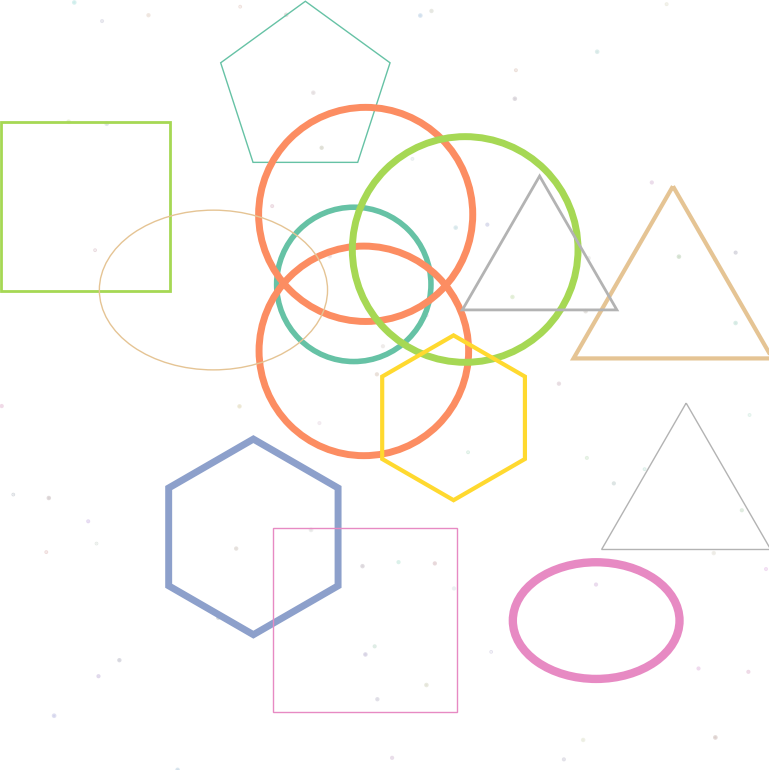[{"shape": "circle", "thickness": 2, "radius": 0.5, "center": [0.459, 0.631]}, {"shape": "pentagon", "thickness": 0.5, "radius": 0.58, "center": [0.397, 0.883]}, {"shape": "circle", "thickness": 2.5, "radius": 0.68, "center": [0.473, 0.544]}, {"shape": "circle", "thickness": 2.5, "radius": 0.7, "center": [0.475, 0.722]}, {"shape": "hexagon", "thickness": 2.5, "radius": 0.64, "center": [0.329, 0.303]}, {"shape": "oval", "thickness": 3, "radius": 0.54, "center": [0.774, 0.194]}, {"shape": "square", "thickness": 0.5, "radius": 0.6, "center": [0.474, 0.194]}, {"shape": "circle", "thickness": 2.5, "radius": 0.73, "center": [0.604, 0.676]}, {"shape": "square", "thickness": 1, "radius": 0.55, "center": [0.111, 0.732]}, {"shape": "hexagon", "thickness": 1.5, "radius": 0.54, "center": [0.589, 0.457]}, {"shape": "triangle", "thickness": 1.5, "radius": 0.75, "center": [0.874, 0.609]}, {"shape": "oval", "thickness": 0.5, "radius": 0.74, "center": [0.277, 0.623]}, {"shape": "triangle", "thickness": 1, "radius": 0.58, "center": [0.701, 0.655]}, {"shape": "triangle", "thickness": 0.5, "radius": 0.63, "center": [0.891, 0.35]}]